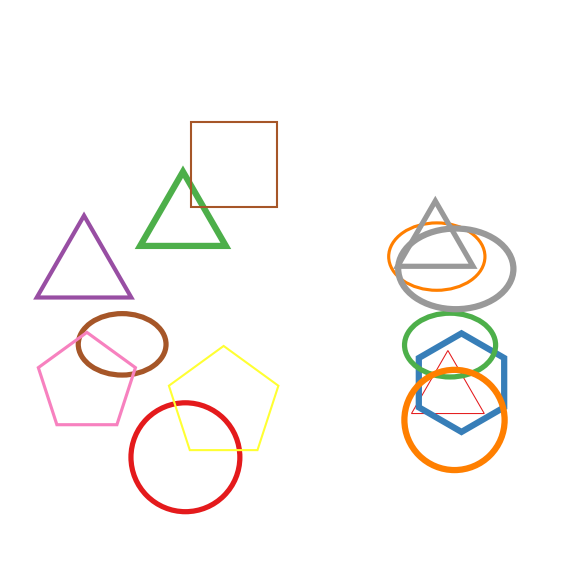[{"shape": "circle", "thickness": 2.5, "radius": 0.47, "center": [0.321, 0.207]}, {"shape": "triangle", "thickness": 0.5, "radius": 0.36, "center": [0.776, 0.319]}, {"shape": "hexagon", "thickness": 3, "radius": 0.43, "center": [0.799, 0.337]}, {"shape": "triangle", "thickness": 3, "radius": 0.43, "center": [0.317, 0.616]}, {"shape": "oval", "thickness": 2.5, "radius": 0.39, "center": [0.779, 0.402]}, {"shape": "triangle", "thickness": 2, "radius": 0.47, "center": [0.146, 0.531]}, {"shape": "oval", "thickness": 1.5, "radius": 0.42, "center": [0.756, 0.555]}, {"shape": "circle", "thickness": 3, "radius": 0.43, "center": [0.787, 0.272]}, {"shape": "pentagon", "thickness": 1, "radius": 0.5, "center": [0.387, 0.3]}, {"shape": "oval", "thickness": 2.5, "radius": 0.38, "center": [0.212, 0.403]}, {"shape": "square", "thickness": 1, "radius": 0.37, "center": [0.405, 0.714]}, {"shape": "pentagon", "thickness": 1.5, "radius": 0.44, "center": [0.15, 0.335]}, {"shape": "oval", "thickness": 3, "radius": 0.5, "center": [0.789, 0.534]}, {"shape": "triangle", "thickness": 2.5, "radius": 0.38, "center": [0.754, 0.576]}]